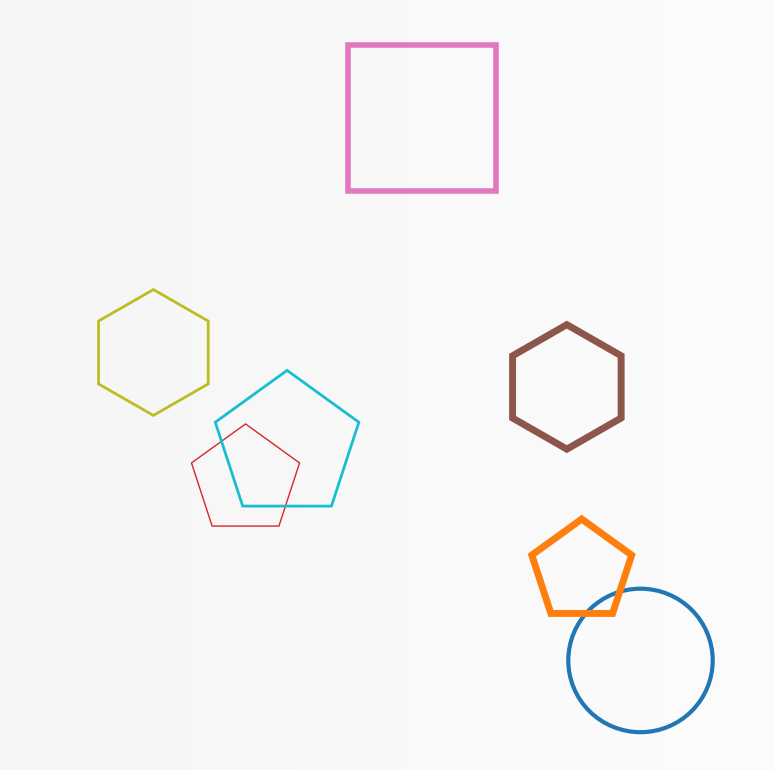[{"shape": "circle", "thickness": 1.5, "radius": 0.47, "center": [0.826, 0.142]}, {"shape": "pentagon", "thickness": 2.5, "radius": 0.34, "center": [0.751, 0.258]}, {"shape": "pentagon", "thickness": 0.5, "radius": 0.37, "center": [0.317, 0.376]}, {"shape": "hexagon", "thickness": 2.5, "radius": 0.4, "center": [0.731, 0.498]}, {"shape": "square", "thickness": 2, "radius": 0.48, "center": [0.544, 0.847]}, {"shape": "hexagon", "thickness": 1, "radius": 0.41, "center": [0.198, 0.542]}, {"shape": "pentagon", "thickness": 1, "radius": 0.49, "center": [0.37, 0.422]}]